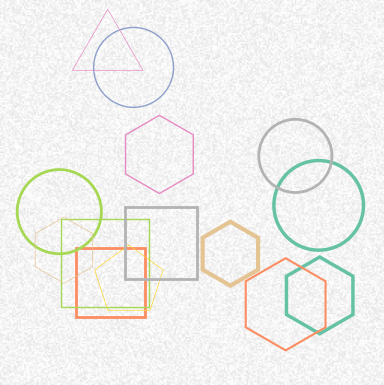[{"shape": "hexagon", "thickness": 2.5, "radius": 0.5, "center": [0.83, 0.233]}, {"shape": "circle", "thickness": 2.5, "radius": 0.58, "center": [0.828, 0.467]}, {"shape": "hexagon", "thickness": 1.5, "radius": 0.6, "center": [0.742, 0.21]}, {"shape": "square", "thickness": 2, "radius": 0.45, "center": [0.287, 0.267]}, {"shape": "circle", "thickness": 1, "radius": 0.52, "center": [0.347, 0.825]}, {"shape": "triangle", "thickness": 0.5, "radius": 0.53, "center": [0.28, 0.87]}, {"shape": "hexagon", "thickness": 1, "radius": 0.51, "center": [0.414, 0.599]}, {"shape": "square", "thickness": 1, "radius": 0.57, "center": [0.273, 0.317]}, {"shape": "circle", "thickness": 2, "radius": 0.55, "center": [0.154, 0.45]}, {"shape": "pentagon", "thickness": 0.5, "radius": 0.47, "center": [0.335, 0.27]}, {"shape": "hexagon", "thickness": 3, "radius": 0.42, "center": [0.598, 0.341]}, {"shape": "hexagon", "thickness": 0.5, "radius": 0.43, "center": [0.166, 0.35]}, {"shape": "square", "thickness": 2, "radius": 0.47, "center": [0.418, 0.37]}, {"shape": "circle", "thickness": 2, "radius": 0.48, "center": [0.767, 0.595]}]